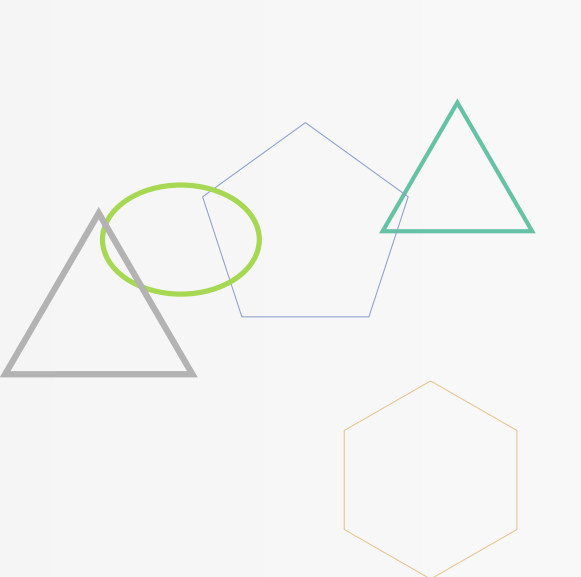[{"shape": "triangle", "thickness": 2, "radius": 0.74, "center": [0.787, 0.673]}, {"shape": "pentagon", "thickness": 0.5, "radius": 0.93, "center": [0.525, 0.601]}, {"shape": "oval", "thickness": 2.5, "radius": 0.67, "center": [0.311, 0.584]}, {"shape": "hexagon", "thickness": 0.5, "radius": 0.86, "center": [0.741, 0.168]}, {"shape": "triangle", "thickness": 3, "radius": 0.93, "center": [0.17, 0.444]}]